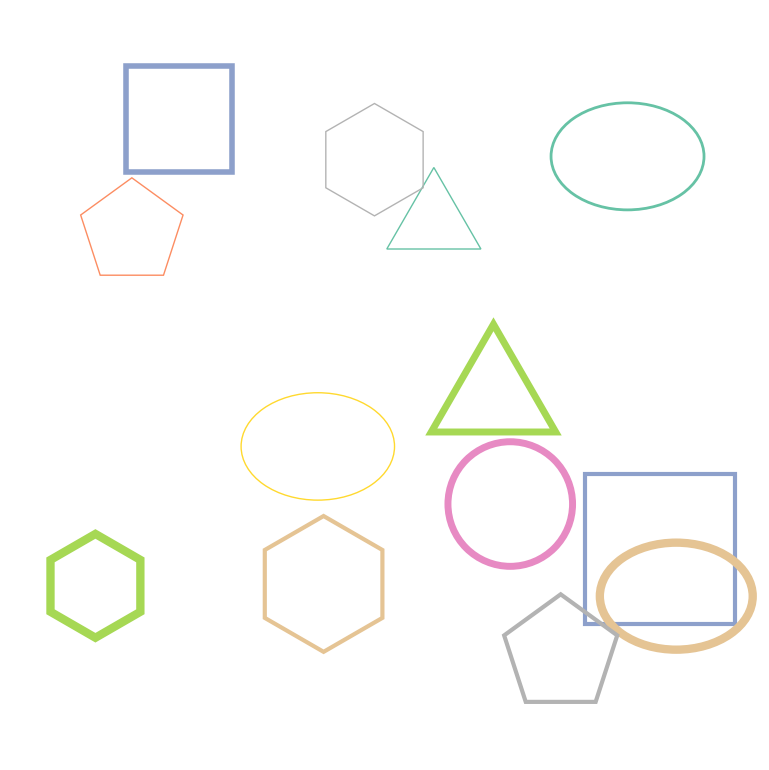[{"shape": "triangle", "thickness": 0.5, "radius": 0.35, "center": [0.563, 0.712]}, {"shape": "oval", "thickness": 1, "radius": 0.5, "center": [0.815, 0.797]}, {"shape": "pentagon", "thickness": 0.5, "radius": 0.35, "center": [0.171, 0.699]}, {"shape": "square", "thickness": 2, "radius": 0.34, "center": [0.233, 0.845]}, {"shape": "square", "thickness": 1.5, "radius": 0.49, "center": [0.857, 0.287]}, {"shape": "circle", "thickness": 2.5, "radius": 0.4, "center": [0.663, 0.345]}, {"shape": "hexagon", "thickness": 3, "radius": 0.34, "center": [0.124, 0.239]}, {"shape": "triangle", "thickness": 2.5, "radius": 0.47, "center": [0.641, 0.486]}, {"shape": "oval", "thickness": 0.5, "radius": 0.5, "center": [0.413, 0.42]}, {"shape": "oval", "thickness": 3, "radius": 0.5, "center": [0.878, 0.226]}, {"shape": "hexagon", "thickness": 1.5, "radius": 0.44, "center": [0.42, 0.242]}, {"shape": "hexagon", "thickness": 0.5, "radius": 0.36, "center": [0.486, 0.793]}, {"shape": "pentagon", "thickness": 1.5, "radius": 0.39, "center": [0.728, 0.151]}]